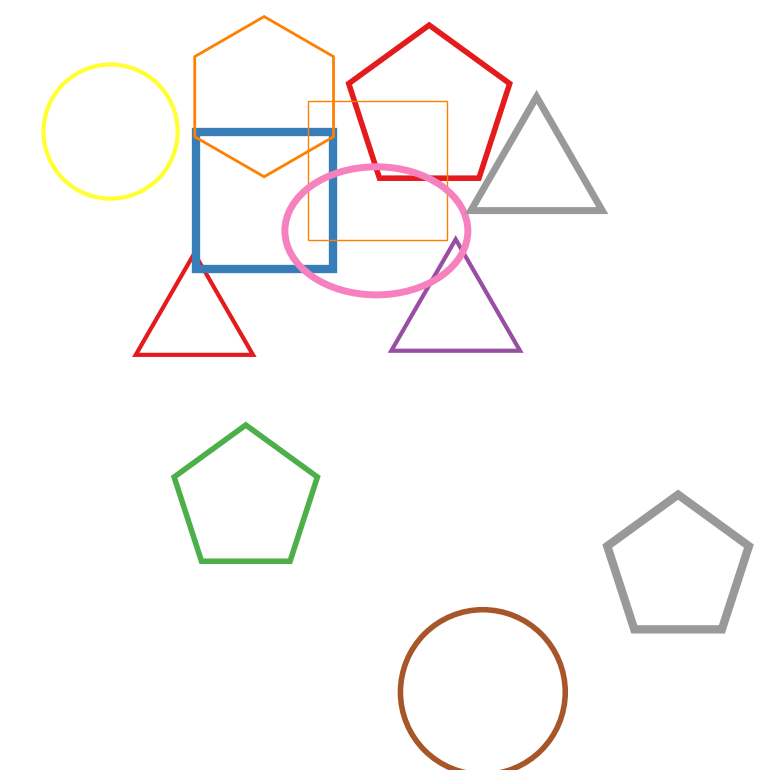[{"shape": "triangle", "thickness": 1.5, "radius": 0.44, "center": [0.252, 0.583]}, {"shape": "pentagon", "thickness": 2, "radius": 0.55, "center": [0.557, 0.857]}, {"shape": "square", "thickness": 3, "radius": 0.44, "center": [0.344, 0.74]}, {"shape": "pentagon", "thickness": 2, "radius": 0.49, "center": [0.319, 0.35]}, {"shape": "triangle", "thickness": 1.5, "radius": 0.48, "center": [0.592, 0.593]}, {"shape": "hexagon", "thickness": 1, "radius": 0.52, "center": [0.343, 0.874]}, {"shape": "square", "thickness": 0.5, "radius": 0.45, "center": [0.491, 0.778]}, {"shape": "circle", "thickness": 1.5, "radius": 0.44, "center": [0.144, 0.829]}, {"shape": "circle", "thickness": 2, "radius": 0.54, "center": [0.627, 0.101]}, {"shape": "oval", "thickness": 2.5, "radius": 0.59, "center": [0.489, 0.7]}, {"shape": "triangle", "thickness": 2.5, "radius": 0.49, "center": [0.697, 0.776]}, {"shape": "pentagon", "thickness": 3, "radius": 0.48, "center": [0.881, 0.261]}]